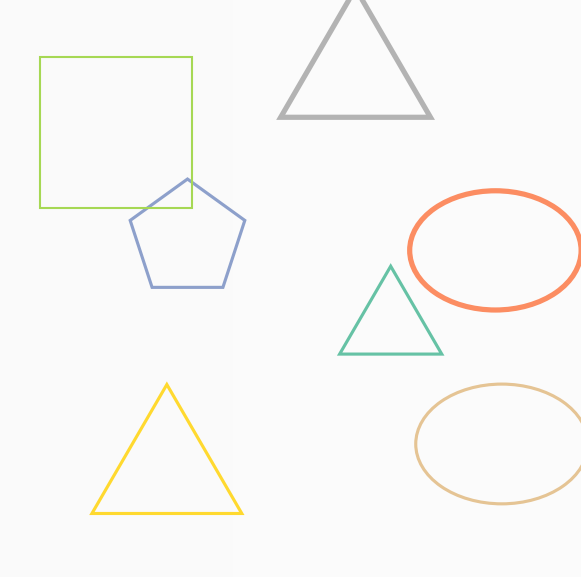[{"shape": "triangle", "thickness": 1.5, "radius": 0.51, "center": [0.672, 0.437]}, {"shape": "oval", "thickness": 2.5, "radius": 0.74, "center": [0.852, 0.566]}, {"shape": "pentagon", "thickness": 1.5, "radius": 0.52, "center": [0.323, 0.585]}, {"shape": "square", "thickness": 1, "radius": 0.65, "center": [0.2, 0.769]}, {"shape": "triangle", "thickness": 1.5, "radius": 0.74, "center": [0.287, 0.184]}, {"shape": "oval", "thickness": 1.5, "radius": 0.74, "center": [0.863, 0.23]}, {"shape": "triangle", "thickness": 2.5, "radius": 0.74, "center": [0.612, 0.87]}]